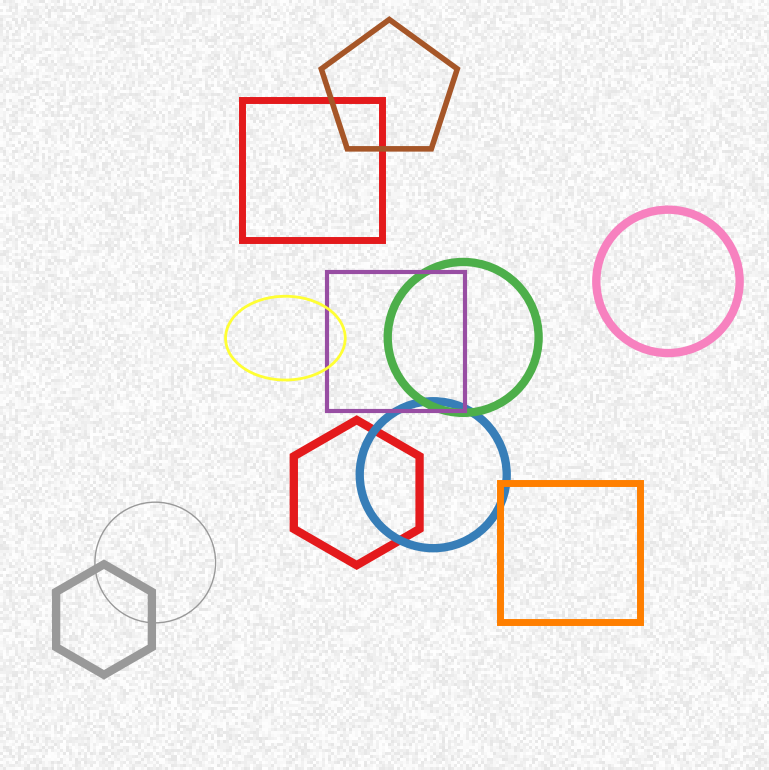[{"shape": "square", "thickness": 2.5, "radius": 0.45, "center": [0.406, 0.779]}, {"shape": "hexagon", "thickness": 3, "radius": 0.47, "center": [0.463, 0.36]}, {"shape": "circle", "thickness": 3, "radius": 0.48, "center": [0.563, 0.383]}, {"shape": "circle", "thickness": 3, "radius": 0.49, "center": [0.602, 0.562]}, {"shape": "square", "thickness": 1.5, "radius": 0.45, "center": [0.514, 0.557]}, {"shape": "square", "thickness": 2.5, "radius": 0.45, "center": [0.74, 0.282]}, {"shape": "oval", "thickness": 1, "radius": 0.39, "center": [0.371, 0.561]}, {"shape": "pentagon", "thickness": 2, "radius": 0.46, "center": [0.506, 0.882]}, {"shape": "circle", "thickness": 3, "radius": 0.47, "center": [0.868, 0.635]}, {"shape": "circle", "thickness": 0.5, "radius": 0.39, "center": [0.202, 0.269]}, {"shape": "hexagon", "thickness": 3, "radius": 0.36, "center": [0.135, 0.195]}]